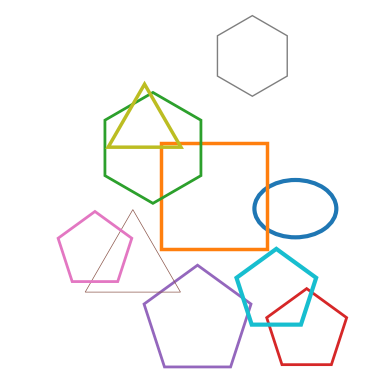[{"shape": "oval", "thickness": 3, "radius": 0.53, "center": [0.767, 0.458]}, {"shape": "square", "thickness": 2.5, "radius": 0.69, "center": [0.556, 0.491]}, {"shape": "hexagon", "thickness": 2, "radius": 0.72, "center": [0.397, 0.616]}, {"shape": "pentagon", "thickness": 2, "radius": 0.55, "center": [0.797, 0.141]}, {"shape": "pentagon", "thickness": 2, "radius": 0.73, "center": [0.513, 0.165]}, {"shape": "triangle", "thickness": 0.5, "radius": 0.71, "center": [0.345, 0.313]}, {"shape": "pentagon", "thickness": 2, "radius": 0.5, "center": [0.247, 0.35]}, {"shape": "hexagon", "thickness": 1, "radius": 0.52, "center": [0.655, 0.855]}, {"shape": "triangle", "thickness": 2.5, "radius": 0.55, "center": [0.375, 0.672]}, {"shape": "pentagon", "thickness": 3, "radius": 0.54, "center": [0.718, 0.245]}]